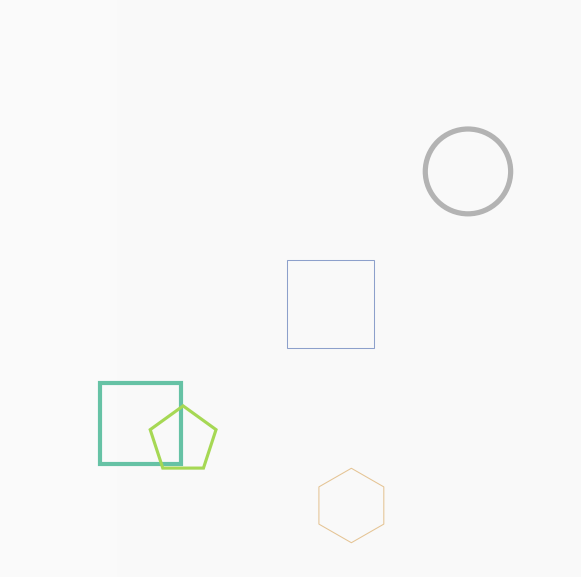[{"shape": "square", "thickness": 2, "radius": 0.35, "center": [0.241, 0.266]}, {"shape": "square", "thickness": 0.5, "radius": 0.38, "center": [0.569, 0.473]}, {"shape": "pentagon", "thickness": 1.5, "radius": 0.3, "center": [0.315, 0.237]}, {"shape": "hexagon", "thickness": 0.5, "radius": 0.32, "center": [0.604, 0.124]}, {"shape": "circle", "thickness": 2.5, "radius": 0.37, "center": [0.805, 0.702]}]